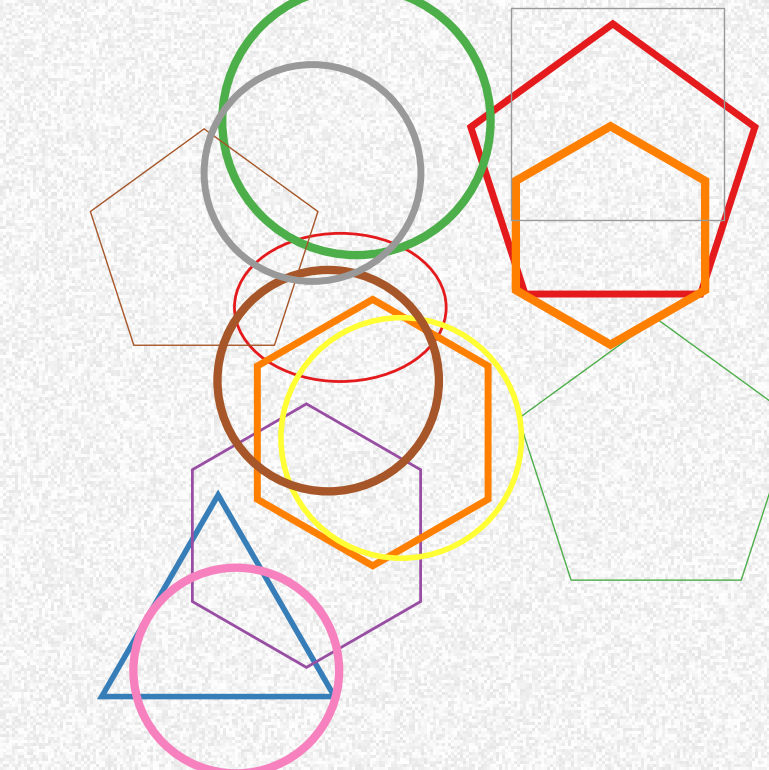[{"shape": "oval", "thickness": 1, "radius": 0.69, "center": [0.442, 0.601]}, {"shape": "pentagon", "thickness": 2.5, "radius": 0.97, "center": [0.796, 0.775]}, {"shape": "triangle", "thickness": 2, "radius": 0.87, "center": [0.283, 0.183]}, {"shape": "circle", "thickness": 3, "radius": 0.87, "center": [0.463, 0.843]}, {"shape": "pentagon", "thickness": 0.5, "radius": 0.94, "center": [0.852, 0.399]}, {"shape": "hexagon", "thickness": 1, "radius": 0.86, "center": [0.398, 0.304]}, {"shape": "hexagon", "thickness": 2.5, "radius": 0.87, "center": [0.484, 0.438]}, {"shape": "hexagon", "thickness": 3, "radius": 0.71, "center": [0.793, 0.694]}, {"shape": "circle", "thickness": 2, "radius": 0.78, "center": [0.521, 0.431]}, {"shape": "pentagon", "thickness": 0.5, "radius": 0.78, "center": [0.265, 0.677]}, {"shape": "circle", "thickness": 3, "radius": 0.72, "center": [0.426, 0.506]}, {"shape": "circle", "thickness": 3, "radius": 0.67, "center": [0.307, 0.129]}, {"shape": "square", "thickness": 0.5, "radius": 0.69, "center": [0.802, 0.852]}, {"shape": "circle", "thickness": 2.5, "radius": 0.7, "center": [0.406, 0.775]}]